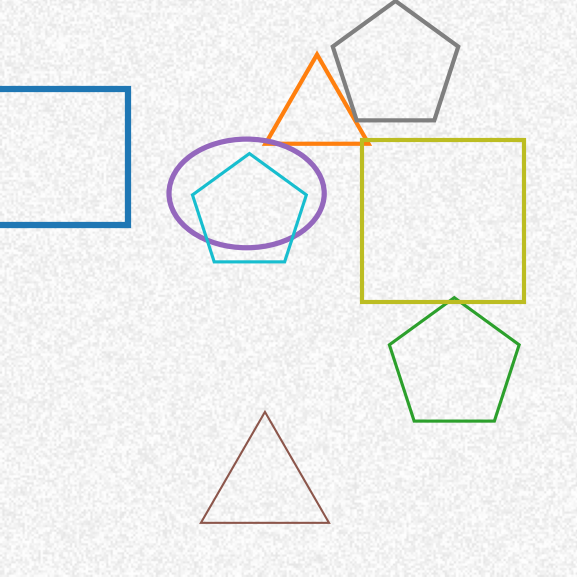[{"shape": "square", "thickness": 3, "radius": 0.59, "center": [0.104, 0.727]}, {"shape": "triangle", "thickness": 2, "radius": 0.52, "center": [0.549, 0.802]}, {"shape": "pentagon", "thickness": 1.5, "radius": 0.59, "center": [0.787, 0.366]}, {"shape": "oval", "thickness": 2.5, "radius": 0.67, "center": [0.427, 0.664]}, {"shape": "triangle", "thickness": 1, "radius": 0.64, "center": [0.459, 0.158]}, {"shape": "pentagon", "thickness": 2, "radius": 0.57, "center": [0.685, 0.883]}, {"shape": "square", "thickness": 2, "radius": 0.7, "center": [0.767, 0.617]}, {"shape": "pentagon", "thickness": 1.5, "radius": 0.52, "center": [0.432, 0.63]}]